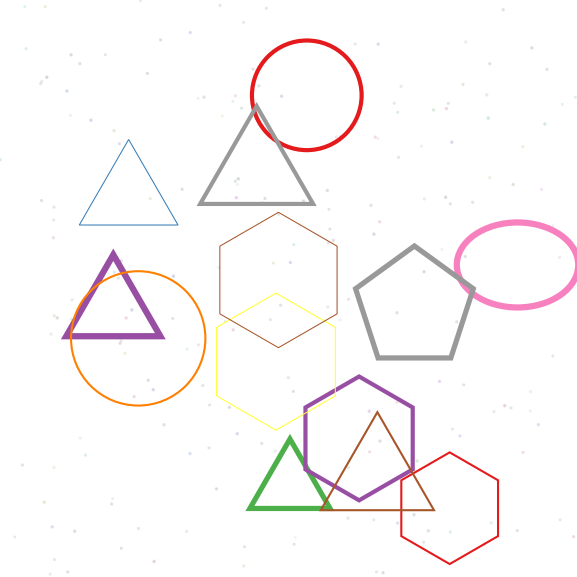[{"shape": "circle", "thickness": 2, "radius": 0.47, "center": [0.531, 0.834]}, {"shape": "hexagon", "thickness": 1, "radius": 0.48, "center": [0.779, 0.119]}, {"shape": "triangle", "thickness": 0.5, "radius": 0.49, "center": [0.223, 0.659]}, {"shape": "triangle", "thickness": 2.5, "radius": 0.4, "center": [0.502, 0.159]}, {"shape": "hexagon", "thickness": 2, "radius": 0.54, "center": [0.622, 0.24]}, {"shape": "triangle", "thickness": 3, "radius": 0.47, "center": [0.196, 0.464]}, {"shape": "circle", "thickness": 1, "radius": 0.58, "center": [0.239, 0.413]}, {"shape": "hexagon", "thickness": 0.5, "radius": 0.59, "center": [0.478, 0.373]}, {"shape": "triangle", "thickness": 1, "radius": 0.57, "center": [0.653, 0.172]}, {"shape": "hexagon", "thickness": 0.5, "radius": 0.59, "center": [0.482, 0.514]}, {"shape": "oval", "thickness": 3, "radius": 0.53, "center": [0.896, 0.54]}, {"shape": "pentagon", "thickness": 2.5, "radius": 0.54, "center": [0.718, 0.466]}, {"shape": "triangle", "thickness": 2, "radius": 0.56, "center": [0.444, 0.702]}]